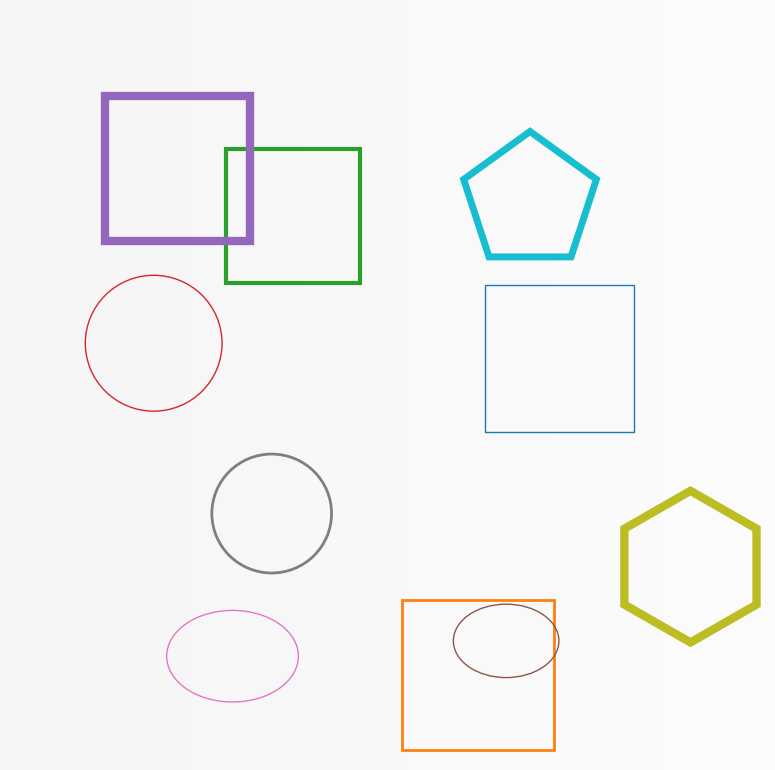[{"shape": "square", "thickness": 0.5, "radius": 0.48, "center": [0.722, 0.534]}, {"shape": "square", "thickness": 1, "radius": 0.49, "center": [0.617, 0.123]}, {"shape": "square", "thickness": 1.5, "radius": 0.43, "center": [0.378, 0.719]}, {"shape": "circle", "thickness": 0.5, "radius": 0.44, "center": [0.198, 0.554]}, {"shape": "square", "thickness": 3, "radius": 0.47, "center": [0.229, 0.781]}, {"shape": "oval", "thickness": 0.5, "radius": 0.34, "center": [0.653, 0.168]}, {"shape": "oval", "thickness": 0.5, "radius": 0.42, "center": [0.3, 0.148]}, {"shape": "circle", "thickness": 1, "radius": 0.39, "center": [0.351, 0.333]}, {"shape": "hexagon", "thickness": 3, "radius": 0.49, "center": [0.891, 0.264]}, {"shape": "pentagon", "thickness": 2.5, "radius": 0.45, "center": [0.684, 0.739]}]